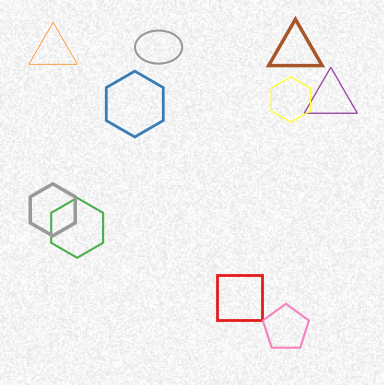[{"shape": "square", "thickness": 2, "radius": 0.29, "center": [0.623, 0.227]}, {"shape": "hexagon", "thickness": 2, "radius": 0.43, "center": [0.35, 0.73]}, {"shape": "hexagon", "thickness": 1.5, "radius": 0.39, "center": [0.2, 0.408]}, {"shape": "triangle", "thickness": 1, "radius": 0.4, "center": [0.859, 0.746]}, {"shape": "triangle", "thickness": 0.5, "radius": 0.36, "center": [0.138, 0.869]}, {"shape": "hexagon", "thickness": 1, "radius": 0.29, "center": [0.755, 0.741]}, {"shape": "triangle", "thickness": 2.5, "radius": 0.4, "center": [0.767, 0.87]}, {"shape": "pentagon", "thickness": 1.5, "radius": 0.32, "center": [0.743, 0.148]}, {"shape": "oval", "thickness": 1.5, "radius": 0.31, "center": [0.412, 0.878]}, {"shape": "hexagon", "thickness": 2.5, "radius": 0.34, "center": [0.137, 0.455]}]